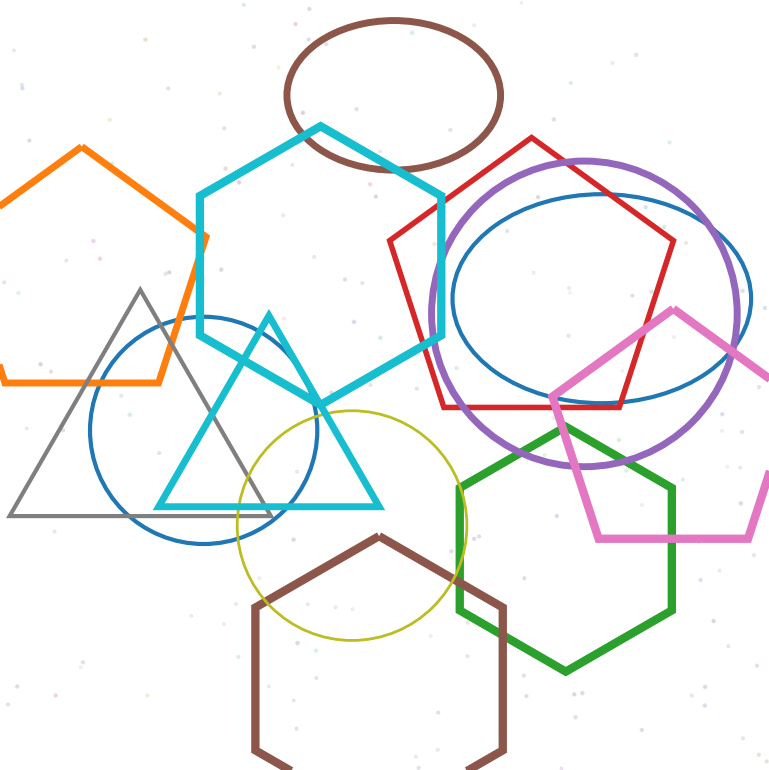[{"shape": "circle", "thickness": 1.5, "radius": 0.74, "center": [0.264, 0.441]}, {"shape": "oval", "thickness": 1.5, "radius": 0.97, "center": [0.782, 0.612]}, {"shape": "pentagon", "thickness": 2.5, "radius": 0.85, "center": [0.106, 0.64]}, {"shape": "hexagon", "thickness": 3, "radius": 0.8, "center": [0.735, 0.287]}, {"shape": "pentagon", "thickness": 2, "radius": 0.97, "center": [0.69, 0.628]}, {"shape": "circle", "thickness": 2.5, "radius": 0.99, "center": [0.759, 0.592]}, {"shape": "hexagon", "thickness": 3, "radius": 0.93, "center": [0.492, 0.118]}, {"shape": "oval", "thickness": 2.5, "radius": 0.69, "center": [0.511, 0.876]}, {"shape": "pentagon", "thickness": 3, "radius": 0.83, "center": [0.874, 0.434]}, {"shape": "triangle", "thickness": 1.5, "radius": 0.98, "center": [0.182, 0.428]}, {"shape": "circle", "thickness": 1, "radius": 0.75, "center": [0.457, 0.317]}, {"shape": "triangle", "thickness": 2.5, "radius": 0.83, "center": [0.349, 0.425]}, {"shape": "hexagon", "thickness": 3, "radius": 0.9, "center": [0.416, 0.655]}]